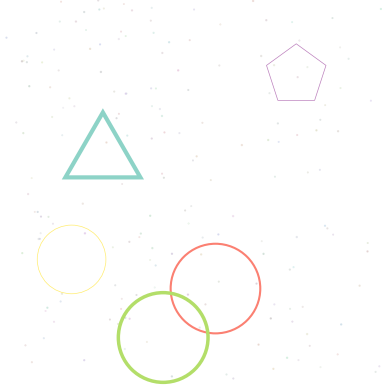[{"shape": "triangle", "thickness": 3, "radius": 0.56, "center": [0.267, 0.595]}, {"shape": "circle", "thickness": 1.5, "radius": 0.58, "center": [0.56, 0.25]}, {"shape": "circle", "thickness": 2.5, "radius": 0.58, "center": [0.424, 0.123]}, {"shape": "pentagon", "thickness": 0.5, "radius": 0.41, "center": [0.769, 0.805]}, {"shape": "circle", "thickness": 0.5, "radius": 0.45, "center": [0.186, 0.326]}]